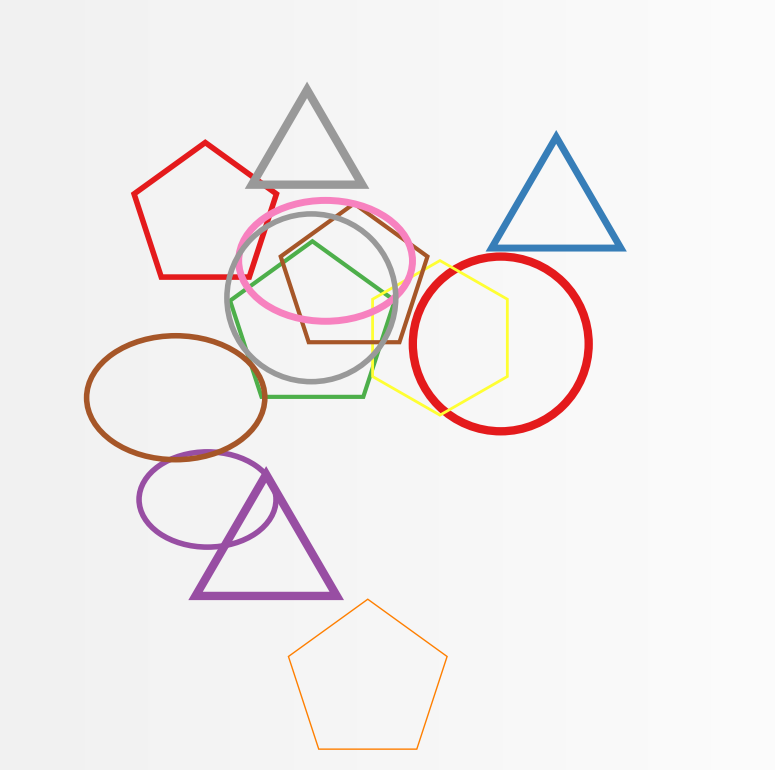[{"shape": "pentagon", "thickness": 2, "radius": 0.48, "center": [0.265, 0.718]}, {"shape": "circle", "thickness": 3, "radius": 0.57, "center": [0.646, 0.553]}, {"shape": "triangle", "thickness": 2.5, "radius": 0.48, "center": [0.718, 0.726]}, {"shape": "pentagon", "thickness": 1.5, "radius": 0.56, "center": [0.403, 0.575]}, {"shape": "triangle", "thickness": 3, "radius": 0.53, "center": [0.343, 0.279]}, {"shape": "oval", "thickness": 2, "radius": 0.44, "center": [0.268, 0.351]}, {"shape": "pentagon", "thickness": 0.5, "radius": 0.54, "center": [0.475, 0.114]}, {"shape": "hexagon", "thickness": 1, "radius": 0.5, "center": [0.568, 0.561]}, {"shape": "pentagon", "thickness": 1.5, "radius": 0.5, "center": [0.457, 0.636]}, {"shape": "oval", "thickness": 2, "radius": 0.57, "center": [0.227, 0.483]}, {"shape": "oval", "thickness": 2.5, "radius": 0.56, "center": [0.42, 0.661]}, {"shape": "triangle", "thickness": 3, "radius": 0.41, "center": [0.396, 0.801]}, {"shape": "circle", "thickness": 2, "radius": 0.54, "center": [0.402, 0.613]}]